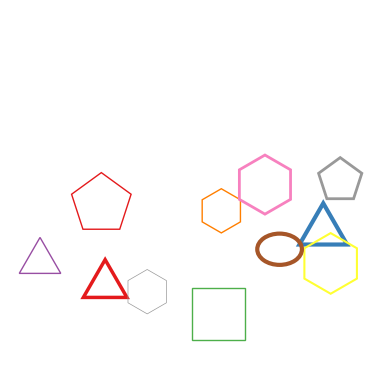[{"shape": "triangle", "thickness": 2.5, "radius": 0.33, "center": [0.273, 0.26]}, {"shape": "pentagon", "thickness": 1, "radius": 0.41, "center": [0.263, 0.47]}, {"shape": "triangle", "thickness": 3, "radius": 0.36, "center": [0.84, 0.401]}, {"shape": "square", "thickness": 1, "radius": 0.34, "center": [0.567, 0.184]}, {"shape": "triangle", "thickness": 1, "radius": 0.31, "center": [0.104, 0.321]}, {"shape": "hexagon", "thickness": 1, "radius": 0.29, "center": [0.575, 0.452]}, {"shape": "hexagon", "thickness": 1.5, "radius": 0.39, "center": [0.859, 0.316]}, {"shape": "oval", "thickness": 3, "radius": 0.29, "center": [0.726, 0.353]}, {"shape": "hexagon", "thickness": 2, "radius": 0.38, "center": [0.688, 0.521]}, {"shape": "hexagon", "thickness": 0.5, "radius": 0.29, "center": [0.382, 0.242]}, {"shape": "pentagon", "thickness": 2, "radius": 0.3, "center": [0.884, 0.532]}]